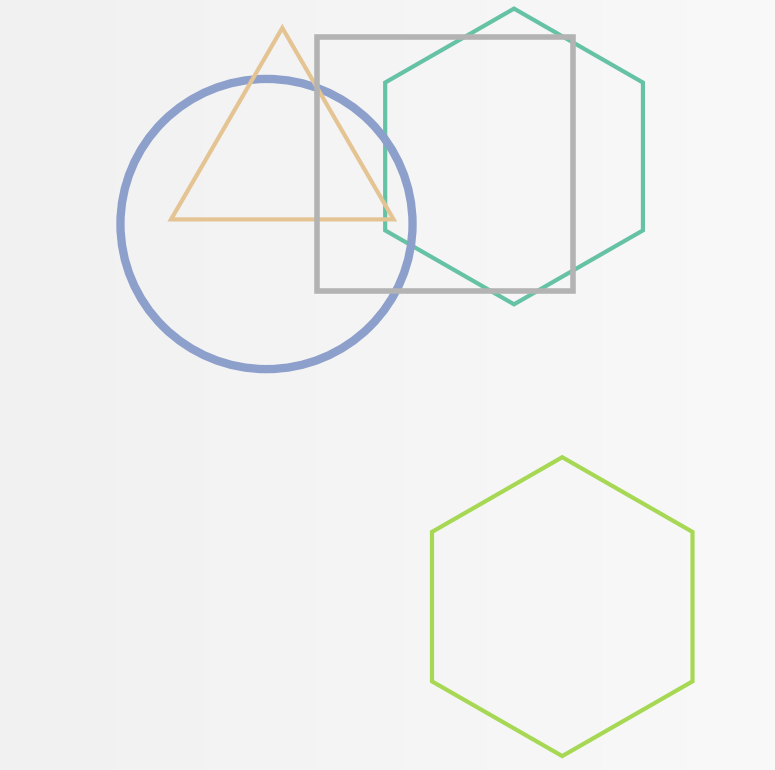[{"shape": "hexagon", "thickness": 1.5, "radius": 0.96, "center": [0.663, 0.797]}, {"shape": "circle", "thickness": 3, "radius": 0.94, "center": [0.344, 0.709]}, {"shape": "hexagon", "thickness": 1.5, "radius": 0.97, "center": [0.725, 0.212]}, {"shape": "triangle", "thickness": 1.5, "radius": 0.83, "center": [0.364, 0.798]}, {"shape": "square", "thickness": 2, "radius": 0.83, "center": [0.574, 0.787]}]